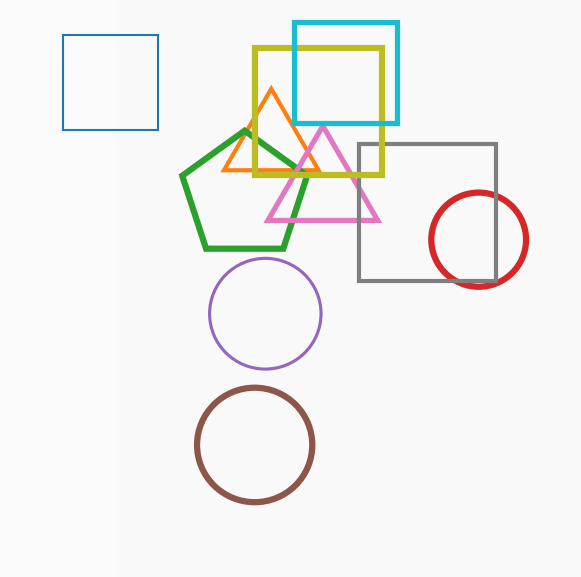[{"shape": "square", "thickness": 1, "radius": 0.41, "center": [0.19, 0.856]}, {"shape": "triangle", "thickness": 2, "radius": 0.47, "center": [0.467, 0.751]}, {"shape": "pentagon", "thickness": 3, "radius": 0.56, "center": [0.421, 0.66]}, {"shape": "circle", "thickness": 3, "radius": 0.41, "center": [0.824, 0.584]}, {"shape": "circle", "thickness": 1.5, "radius": 0.48, "center": [0.456, 0.456]}, {"shape": "circle", "thickness": 3, "radius": 0.5, "center": [0.438, 0.229]}, {"shape": "triangle", "thickness": 2.5, "radius": 0.55, "center": [0.555, 0.672]}, {"shape": "square", "thickness": 2, "radius": 0.59, "center": [0.736, 0.631]}, {"shape": "square", "thickness": 3, "radius": 0.55, "center": [0.547, 0.806]}, {"shape": "square", "thickness": 2.5, "radius": 0.44, "center": [0.594, 0.874]}]